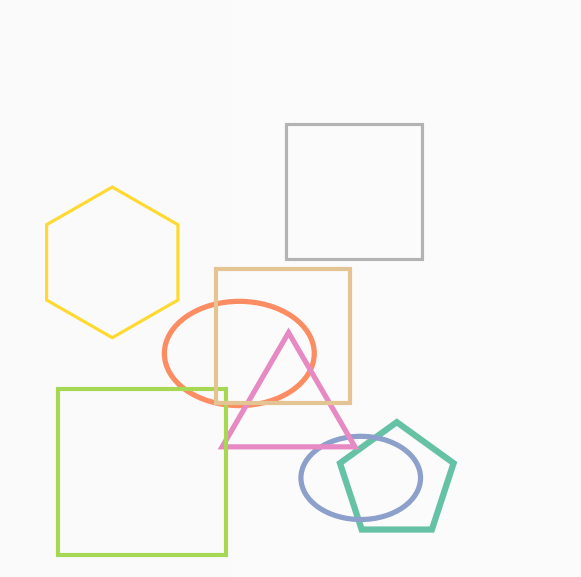[{"shape": "pentagon", "thickness": 3, "radius": 0.51, "center": [0.683, 0.165]}, {"shape": "oval", "thickness": 2.5, "radius": 0.64, "center": [0.412, 0.387]}, {"shape": "oval", "thickness": 2.5, "radius": 0.51, "center": [0.621, 0.172]}, {"shape": "triangle", "thickness": 2.5, "radius": 0.66, "center": [0.496, 0.291]}, {"shape": "square", "thickness": 2, "radius": 0.72, "center": [0.244, 0.181]}, {"shape": "hexagon", "thickness": 1.5, "radius": 0.65, "center": [0.193, 0.545]}, {"shape": "square", "thickness": 2, "radius": 0.58, "center": [0.487, 0.417]}, {"shape": "square", "thickness": 1.5, "radius": 0.58, "center": [0.609, 0.667]}]